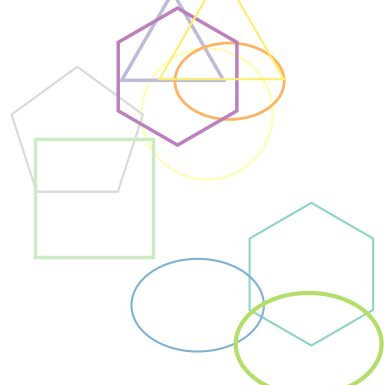[{"shape": "hexagon", "thickness": 1.5, "radius": 0.93, "center": [0.809, 0.288]}, {"shape": "circle", "thickness": 1.5, "radius": 0.85, "center": [0.538, 0.704]}, {"shape": "triangle", "thickness": 2.5, "radius": 0.76, "center": [0.448, 0.868]}, {"shape": "oval", "thickness": 1.5, "radius": 0.86, "center": [0.513, 0.207]}, {"shape": "oval", "thickness": 2, "radius": 0.71, "center": [0.596, 0.789]}, {"shape": "oval", "thickness": 3, "radius": 0.95, "center": [0.802, 0.107]}, {"shape": "pentagon", "thickness": 1.5, "radius": 0.9, "center": [0.201, 0.647]}, {"shape": "hexagon", "thickness": 2.5, "radius": 0.89, "center": [0.461, 0.801]}, {"shape": "square", "thickness": 2.5, "radius": 0.77, "center": [0.245, 0.486]}, {"shape": "triangle", "thickness": 1.5, "radius": 0.93, "center": [0.576, 0.888]}]